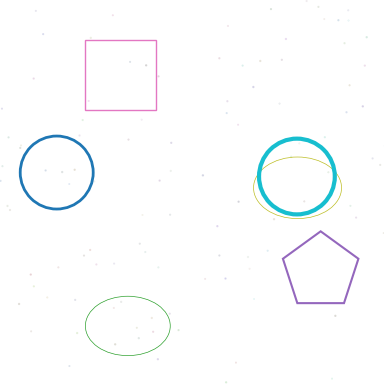[{"shape": "circle", "thickness": 2, "radius": 0.47, "center": [0.147, 0.552]}, {"shape": "oval", "thickness": 0.5, "radius": 0.55, "center": [0.332, 0.153]}, {"shape": "pentagon", "thickness": 1.5, "radius": 0.52, "center": [0.833, 0.296]}, {"shape": "square", "thickness": 1, "radius": 0.46, "center": [0.313, 0.805]}, {"shape": "oval", "thickness": 0.5, "radius": 0.57, "center": [0.773, 0.512]}, {"shape": "circle", "thickness": 3, "radius": 0.49, "center": [0.771, 0.542]}]